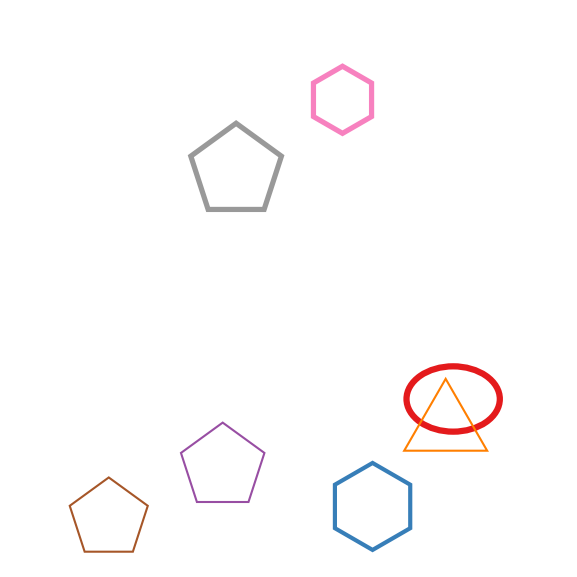[{"shape": "oval", "thickness": 3, "radius": 0.4, "center": [0.785, 0.308]}, {"shape": "hexagon", "thickness": 2, "radius": 0.38, "center": [0.645, 0.122]}, {"shape": "pentagon", "thickness": 1, "radius": 0.38, "center": [0.386, 0.191]}, {"shape": "triangle", "thickness": 1, "radius": 0.41, "center": [0.772, 0.26]}, {"shape": "pentagon", "thickness": 1, "radius": 0.36, "center": [0.188, 0.101]}, {"shape": "hexagon", "thickness": 2.5, "radius": 0.29, "center": [0.593, 0.826]}, {"shape": "pentagon", "thickness": 2.5, "radius": 0.41, "center": [0.409, 0.703]}]